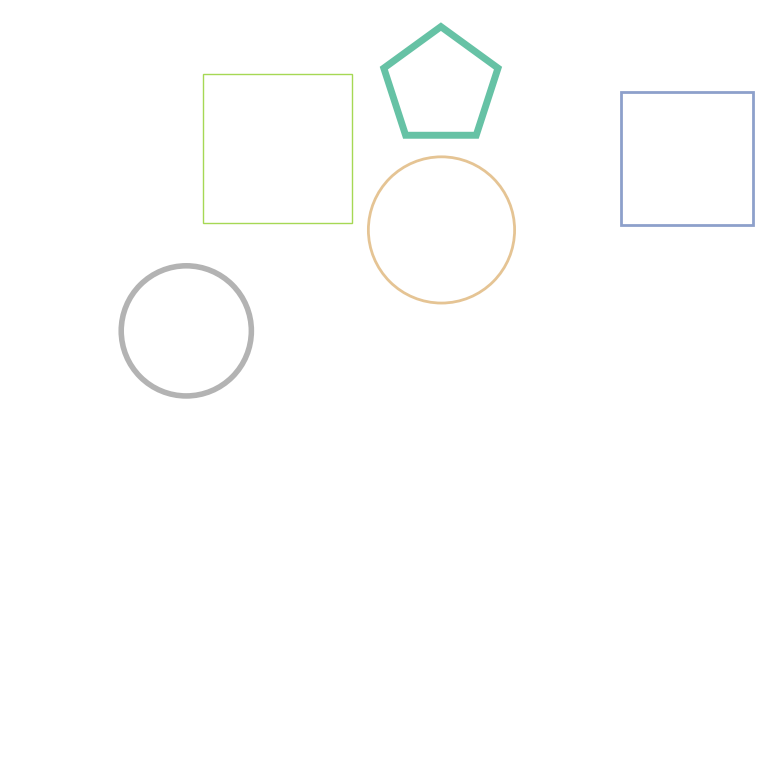[{"shape": "pentagon", "thickness": 2.5, "radius": 0.39, "center": [0.573, 0.887]}, {"shape": "square", "thickness": 1, "radius": 0.43, "center": [0.892, 0.794]}, {"shape": "square", "thickness": 0.5, "radius": 0.48, "center": [0.361, 0.807]}, {"shape": "circle", "thickness": 1, "radius": 0.47, "center": [0.573, 0.701]}, {"shape": "circle", "thickness": 2, "radius": 0.42, "center": [0.242, 0.57]}]